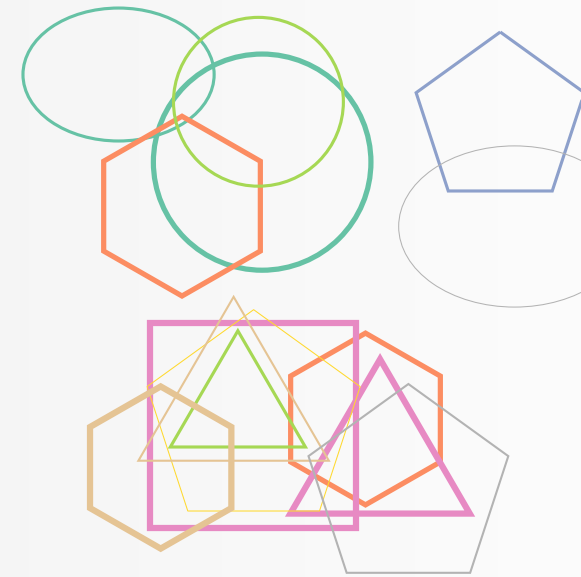[{"shape": "circle", "thickness": 2.5, "radius": 0.94, "center": [0.451, 0.718]}, {"shape": "oval", "thickness": 1.5, "radius": 0.82, "center": [0.204, 0.87]}, {"shape": "hexagon", "thickness": 2.5, "radius": 0.74, "center": [0.629, 0.274]}, {"shape": "hexagon", "thickness": 2.5, "radius": 0.78, "center": [0.313, 0.642]}, {"shape": "pentagon", "thickness": 1.5, "radius": 0.76, "center": [0.861, 0.792]}, {"shape": "square", "thickness": 3, "radius": 0.89, "center": [0.436, 0.262]}, {"shape": "triangle", "thickness": 3, "radius": 0.89, "center": [0.654, 0.199]}, {"shape": "triangle", "thickness": 1.5, "radius": 0.67, "center": [0.409, 0.292]}, {"shape": "circle", "thickness": 1.5, "radius": 0.73, "center": [0.445, 0.823]}, {"shape": "pentagon", "thickness": 0.5, "radius": 0.96, "center": [0.436, 0.27]}, {"shape": "hexagon", "thickness": 3, "radius": 0.7, "center": [0.276, 0.19]}, {"shape": "triangle", "thickness": 1, "radius": 0.95, "center": [0.402, 0.296]}, {"shape": "pentagon", "thickness": 1, "radius": 0.9, "center": [0.703, 0.153]}, {"shape": "oval", "thickness": 0.5, "radius": 1.0, "center": [0.885, 0.607]}]